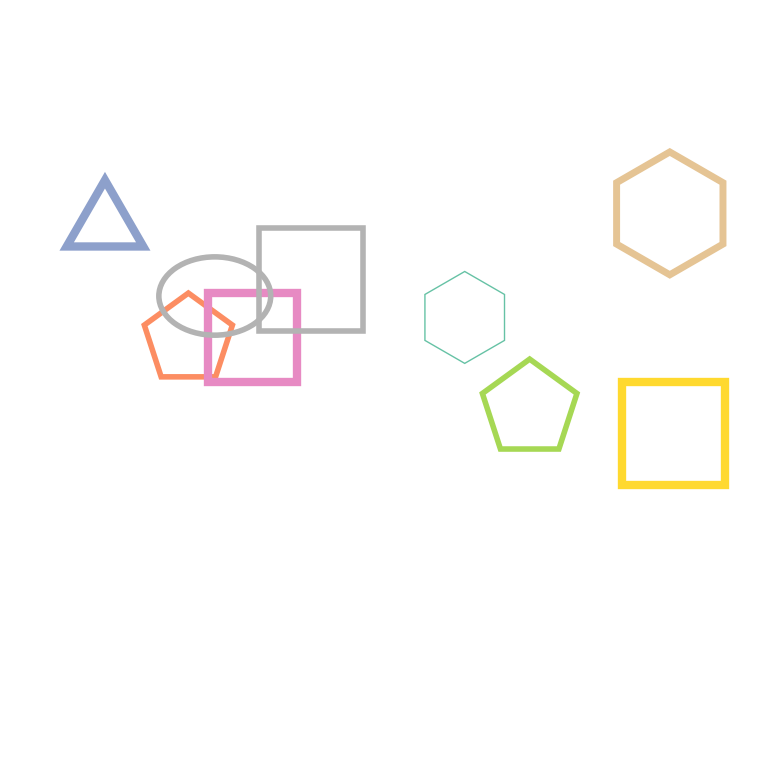[{"shape": "hexagon", "thickness": 0.5, "radius": 0.3, "center": [0.604, 0.588]}, {"shape": "pentagon", "thickness": 2, "radius": 0.3, "center": [0.245, 0.559]}, {"shape": "triangle", "thickness": 3, "radius": 0.29, "center": [0.136, 0.709]}, {"shape": "square", "thickness": 3, "radius": 0.29, "center": [0.328, 0.561]}, {"shape": "pentagon", "thickness": 2, "radius": 0.32, "center": [0.688, 0.469]}, {"shape": "square", "thickness": 3, "radius": 0.34, "center": [0.875, 0.437]}, {"shape": "hexagon", "thickness": 2.5, "radius": 0.4, "center": [0.87, 0.723]}, {"shape": "square", "thickness": 2, "radius": 0.34, "center": [0.404, 0.637]}, {"shape": "oval", "thickness": 2, "radius": 0.36, "center": [0.279, 0.616]}]